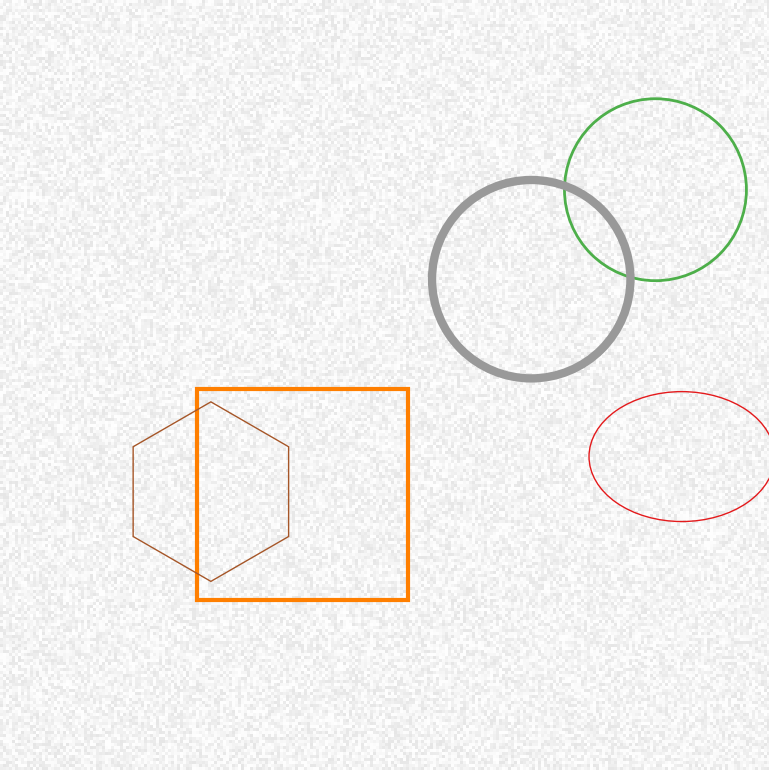[{"shape": "oval", "thickness": 0.5, "radius": 0.6, "center": [0.885, 0.407]}, {"shape": "circle", "thickness": 1, "radius": 0.59, "center": [0.851, 0.754]}, {"shape": "square", "thickness": 1.5, "radius": 0.69, "center": [0.393, 0.358]}, {"shape": "hexagon", "thickness": 0.5, "radius": 0.58, "center": [0.274, 0.362]}, {"shape": "circle", "thickness": 3, "radius": 0.64, "center": [0.69, 0.637]}]